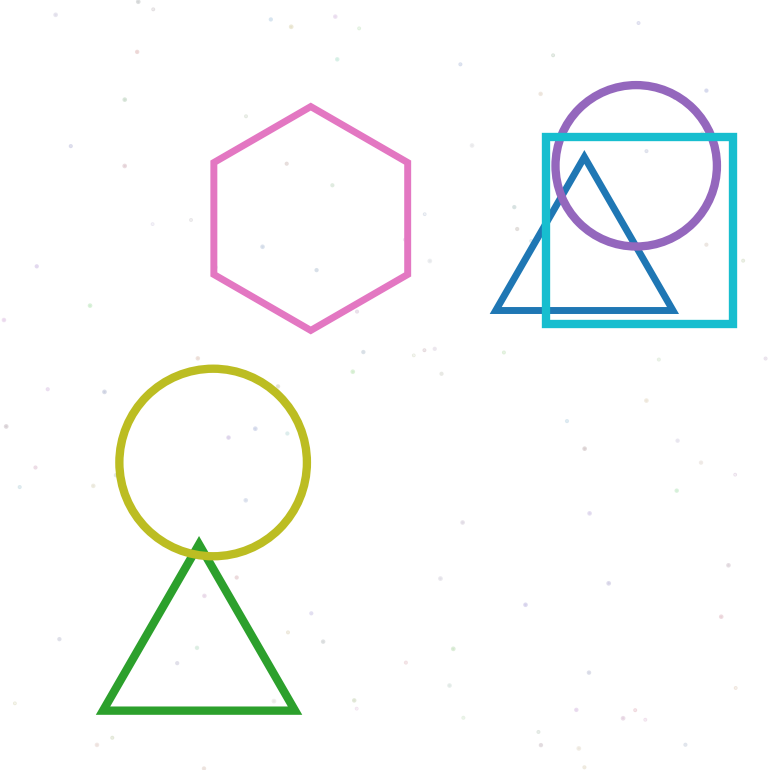[{"shape": "triangle", "thickness": 2.5, "radius": 0.66, "center": [0.759, 0.663]}, {"shape": "triangle", "thickness": 3, "radius": 0.72, "center": [0.258, 0.149]}, {"shape": "circle", "thickness": 3, "radius": 0.52, "center": [0.826, 0.785]}, {"shape": "hexagon", "thickness": 2.5, "radius": 0.73, "center": [0.404, 0.716]}, {"shape": "circle", "thickness": 3, "radius": 0.61, "center": [0.277, 0.399]}, {"shape": "square", "thickness": 3, "radius": 0.6, "center": [0.83, 0.701]}]